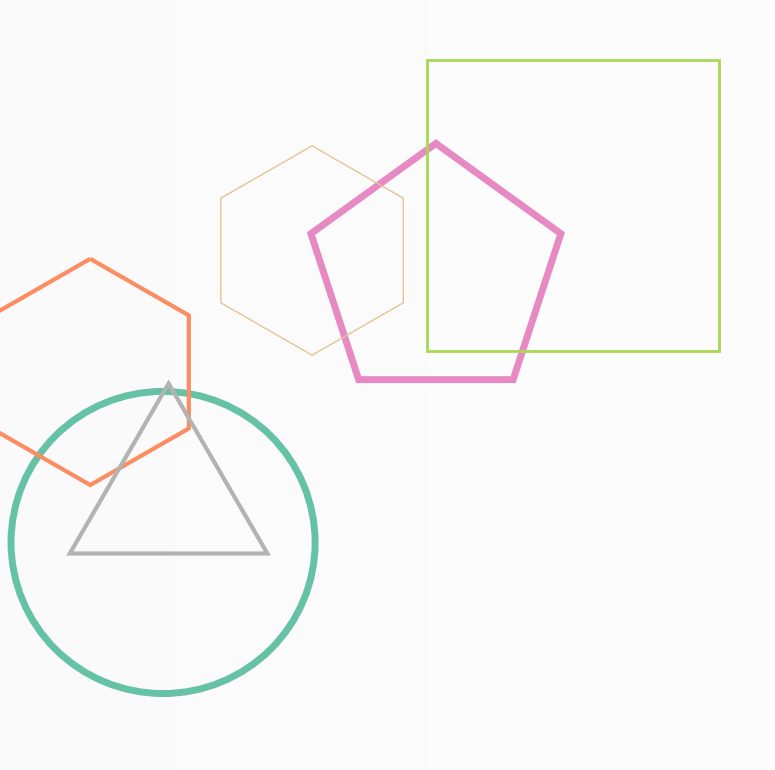[{"shape": "circle", "thickness": 2.5, "radius": 0.98, "center": [0.21, 0.295]}, {"shape": "hexagon", "thickness": 1.5, "radius": 0.73, "center": [0.116, 0.517]}, {"shape": "pentagon", "thickness": 2.5, "radius": 0.85, "center": [0.562, 0.644]}, {"shape": "square", "thickness": 1, "radius": 0.94, "center": [0.739, 0.733]}, {"shape": "hexagon", "thickness": 0.5, "radius": 0.68, "center": [0.403, 0.675]}, {"shape": "triangle", "thickness": 1.5, "radius": 0.74, "center": [0.218, 0.355]}]